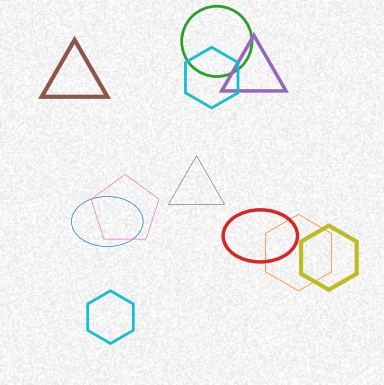[{"shape": "oval", "thickness": 0.5, "radius": 0.47, "center": [0.279, 0.425]}, {"shape": "hexagon", "thickness": 0.5, "radius": 0.5, "center": [0.775, 0.344]}, {"shape": "circle", "thickness": 2, "radius": 0.46, "center": [0.563, 0.892]}, {"shape": "oval", "thickness": 2.5, "radius": 0.48, "center": [0.676, 0.387]}, {"shape": "triangle", "thickness": 2.5, "radius": 0.48, "center": [0.659, 0.812]}, {"shape": "triangle", "thickness": 3, "radius": 0.49, "center": [0.194, 0.798]}, {"shape": "pentagon", "thickness": 0.5, "radius": 0.46, "center": [0.325, 0.454]}, {"shape": "triangle", "thickness": 0.5, "radius": 0.42, "center": [0.51, 0.511]}, {"shape": "hexagon", "thickness": 3, "radius": 0.42, "center": [0.854, 0.331]}, {"shape": "hexagon", "thickness": 2, "radius": 0.39, "center": [0.55, 0.798]}, {"shape": "hexagon", "thickness": 2, "radius": 0.34, "center": [0.287, 0.176]}]